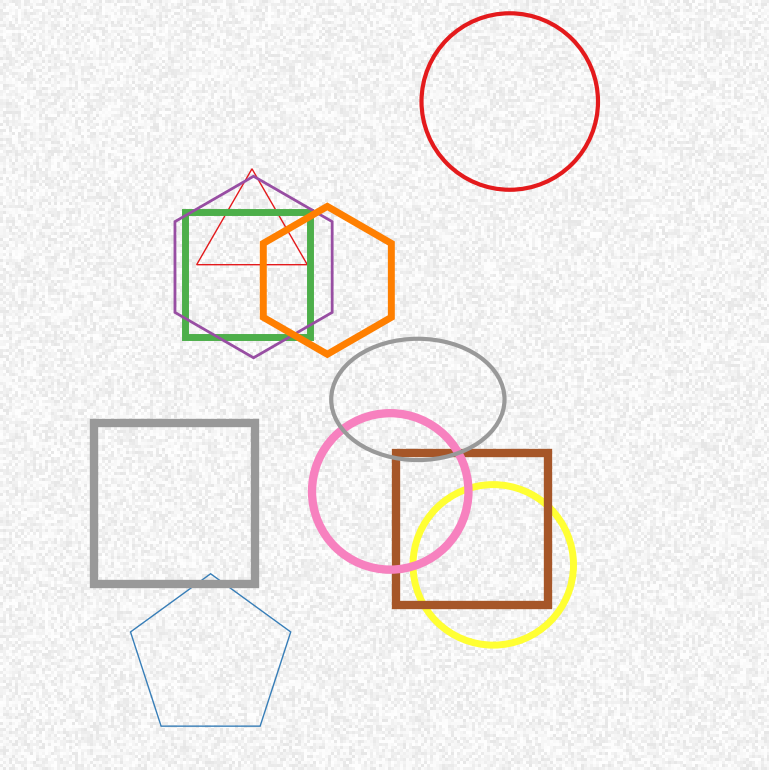[{"shape": "circle", "thickness": 1.5, "radius": 0.57, "center": [0.662, 0.868]}, {"shape": "triangle", "thickness": 0.5, "radius": 0.41, "center": [0.327, 0.698]}, {"shape": "pentagon", "thickness": 0.5, "radius": 0.55, "center": [0.274, 0.145]}, {"shape": "square", "thickness": 2.5, "radius": 0.41, "center": [0.322, 0.644]}, {"shape": "hexagon", "thickness": 1, "radius": 0.59, "center": [0.329, 0.653]}, {"shape": "hexagon", "thickness": 2.5, "radius": 0.48, "center": [0.425, 0.636]}, {"shape": "circle", "thickness": 2.5, "radius": 0.52, "center": [0.641, 0.266]}, {"shape": "square", "thickness": 3, "radius": 0.49, "center": [0.613, 0.313]}, {"shape": "circle", "thickness": 3, "radius": 0.51, "center": [0.507, 0.362]}, {"shape": "oval", "thickness": 1.5, "radius": 0.56, "center": [0.543, 0.481]}, {"shape": "square", "thickness": 3, "radius": 0.52, "center": [0.226, 0.346]}]